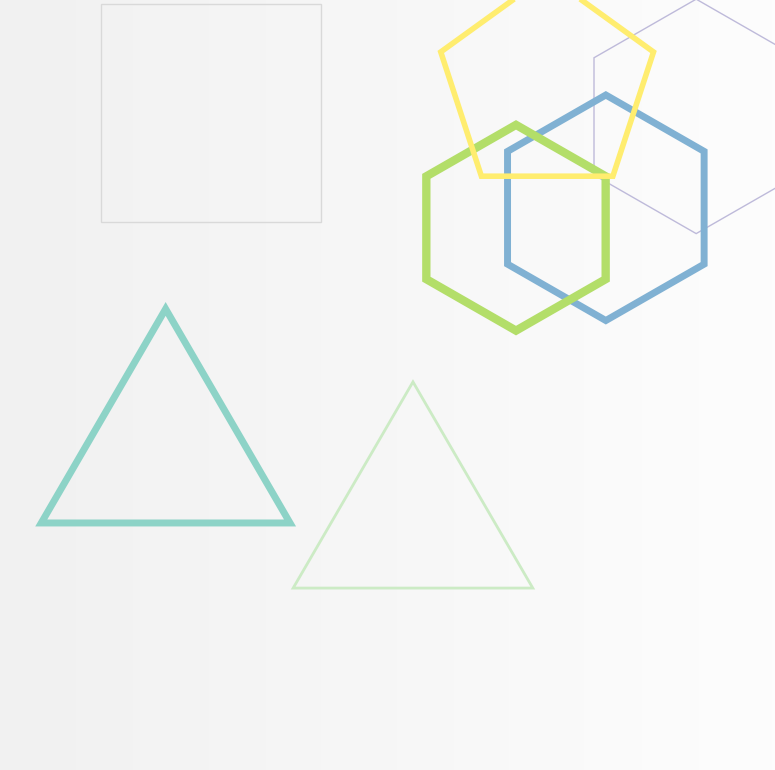[{"shape": "triangle", "thickness": 2.5, "radius": 0.93, "center": [0.214, 0.413]}, {"shape": "hexagon", "thickness": 0.5, "radius": 0.76, "center": [0.898, 0.849]}, {"shape": "hexagon", "thickness": 2.5, "radius": 0.73, "center": [0.782, 0.73]}, {"shape": "hexagon", "thickness": 3, "radius": 0.67, "center": [0.666, 0.704]}, {"shape": "square", "thickness": 0.5, "radius": 0.71, "center": [0.272, 0.853]}, {"shape": "triangle", "thickness": 1, "radius": 0.89, "center": [0.533, 0.326]}, {"shape": "pentagon", "thickness": 2, "radius": 0.72, "center": [0.706, 0.888]}]